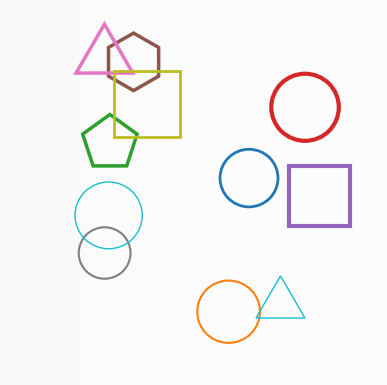[{"shape": "circle", "thickness": 2, "radius": 0.37, "center": [0.643, 0.537]}, {"shape": "circle", "thickness": 1.5, "radius": 0.4, "center": [0.59, 0.19]}, {"shape": "pentagon", "thickness": 2.5, "radius": 0.37, "center": [0.284, 0.629]}, {"shape": "circle", "thickness": 3, "radius": 0.44, "center": [0.787, 0.721]}, {"shape": "square", "thickness": 3, "radius": 0.39, "center": [0.824, 0.49]}, {"shape": "hexagon", "thickness": 2.5, "radius": 0.37, "center": [0.345, 0.839]}, {"shape": "triangle", "thickness": 2.5, "radius": 0.42, "center": [0.27, 0.853]}, {"shape": "circle", "thickness": 1.5, "radius": 0.33, "center": [0.27, 0.343]}, {"shape": "square", "thickness": 2, "radius": 0.42, "center": [0.38, 0.729]}, {"shape": "circle", "thickness": 1, "radius": 0.43, "center": [0.28, 0.441]}, {"shape": "triangle", "thickness": 1, "radius": 0.36, "center": [0.724, 0.21]}]